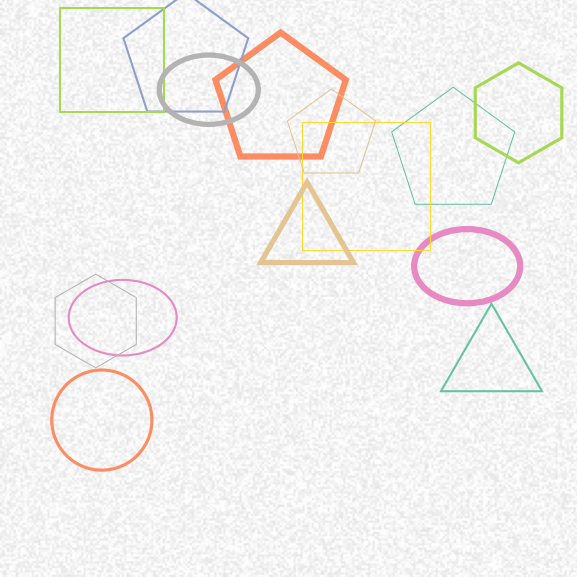[{"shape": "triangle", "thickness": 1, "radius": 0.51, "center": [0.851, 0.372]}, {"shape": "pentagon", "thickness": 0.5, "radius": 0.56, "center": [0.785, 0.736]}, {"shape": "pentagon", "thickness": 3, "radius": 0.59, "center": [0.486, 0.824]}, {"shape": "circle", "thickness": 1.5, "radius": 0.43, "center": [0.176, 0.272]}, {"shape": "pentagon", "thickness": 1, "radius": 0.57, "center": [0.322, 0.898]}, {"shape": "oval", "thickness": 3, "radius": 0.46, "center": [0.809, 0.538]}, {"shape": "oval", "thickness": 1, "radius": 0.47, "center": [0.213, 0.449]}, {"shape": "square", "thickness": 1, "radius": 0.45, "center": [0.194, 0.895]}, {"shape": "hexagon", "thickness": 1.5, "radius": 0.43, "center": [0.898, 0.804]}, {"shape": "square", "thickness": 0.5, "radius": 0.56, "center": [0.633, 0.677]}, {"shape": "triangle", "thickness": 2.5, "radius": 0.46, "center": [0.532, 0.591]}, {"shape": "pentagon", "thickness": 0.5, "radius": 0.4, "center": [0.574, 0.765]}, {"shape": "oval", "thickness": 2.5, "radius": 0.43, "center": [0.362, 0.844]}, {"shape": "hexagon", "thickness": 0.5, "radius": 0.41, "center": [0.166, 0.443]}]